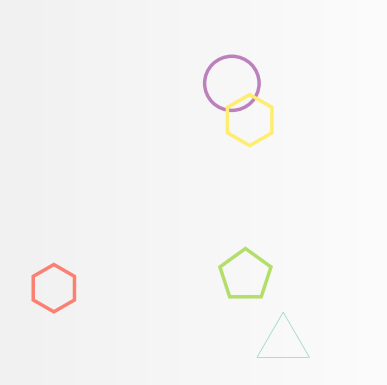[{"shape": "triangle", "thickness": 0.5, "radius": 0.39, "center": [0.731, 0.111]}, {"shape": "hexagon", "thickness": 2.5, "radius": 0.31, "center": [0.139, 0.252]}, {"shape": "pentagon", "thickness": 2.5, "radius": 0.35, "center": [0.633, 0.285]}, {"shape": "circle", "thickness": 2.5, "radius": 0.35, "center": [0.598, 0.784]}, {"shape": "hexagon", "thickness": 2.5, "radius": 0.33, "center": [0.644, 0.688]}]